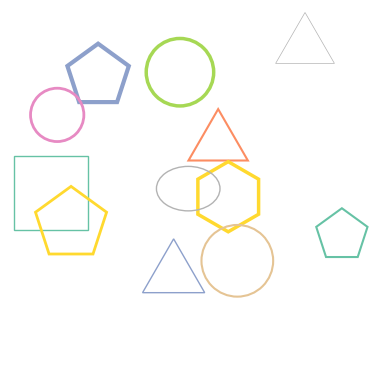[{"shape": "square", "thickness": 1, "radius": 0.48, "center": [0.133, 0.499]}, {"shape": "pentagon", "thickness": 1.5, "radius": 0.35, "center": [0.888, 0.389]}, {"shape": "triangle", "thickness": 1.5, "radius": 0.45, "center": [0.567, 0.628]}, {"shape": "pentagon", "thickness": 3, "radius": 0.42, "center": [0.255, 0.803]}, {"shape": "triangle", "thickness": 1, "radius": 0.47, "center": [0.451, 0.286]}, {"shape": "circle", "thickness": 2, "radius": 0.35, "center": [0.149, 0.702]}, {"shape": "circle", "thickness": 2.5, "radius": 0.44, "center": [0.467, 0.812]}, {"shape": "pentagon", "thickness": 2, "radius": 0.49, "center": [0.185, 0.419]}, {"shape": "hexagon", "thickness": 2.5, "radius": 0.46, "center": [0.593, 0.489]}, {"shape": "circle", "thickness": 1.5, "radius": 0.47, "center": [0.616, 0.323]}, {"shape": "oval", "thickness": 1, "radius": 0.41, "center": [0.489, 0.51]}, {"shape": "triangle", "thickness": 0.5, "radius": 0.44, "center": [0.792, 0.879]}]